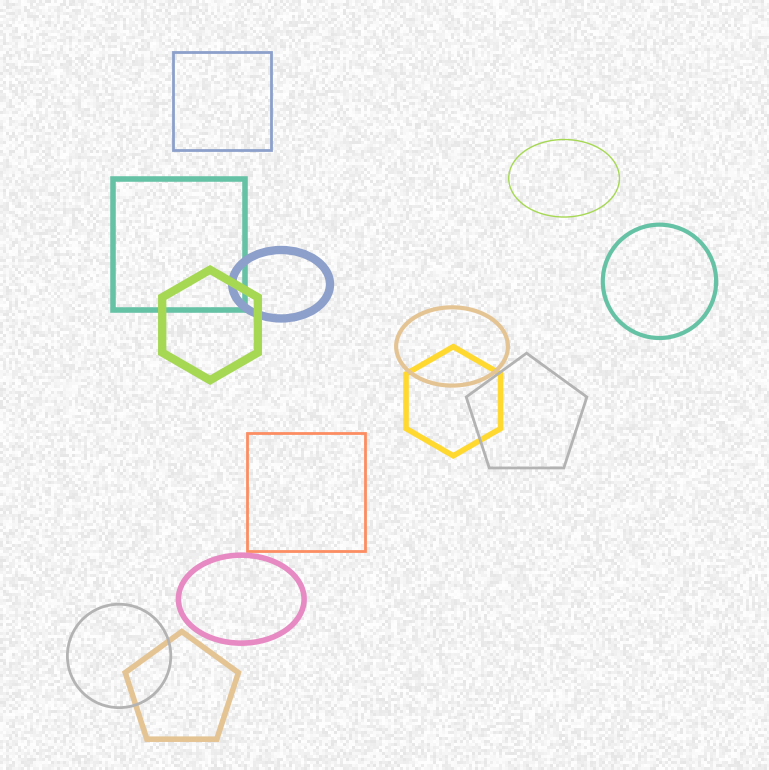[{"shape": "circle", "thickness": 1.5, "radius": 0.37, "center": [0.856, 0.635]}, {"shape": "square", "thickness": 2, "radius": 0.43, "center": [0.233, 0.683]}, {"shape": "square", "thickness": 1, "radius": 0.38, "center": [0.397, 0.361]}, {"shape": "square", "thickness": 1, "radius": 0.32, "center": [0.288, 0.868]}, {"shape": "oval", "thickness": 3, "radius": 0.32, "center": [0.365, 0.631]}, {"shape": "oval", "thickness": 2, "radius": 0.41, "center": [0.313, 0.222]}, {"shape": "hexagon", "thickness": 3, "radius": 0.36, "center": [0.273, 0.578]}, {"shape": "oval", "thickness": 0.5, "radius": 0.36, "center": [0.733, 0.768]}, {"shape": "hexagon", "thickness": 2, "radius": 0.35, "center": [0.589, 0.479]}, {"shape": "pentagon", "thickness": 2, "radius": 0.39, "center": [0.236, 0.103]}, {"shape": "oval", "thickness": 1.5, "radius": 0.36, "center": [0.587, 0.55]}, {"shape": "circle", "thickness": 1, "radius": 0.34, "center": [0.155, 0.148]}, {"shape": "pentagon", "thickness": 1, "radius": 0.41, "center": [0.684, 0.459]}]